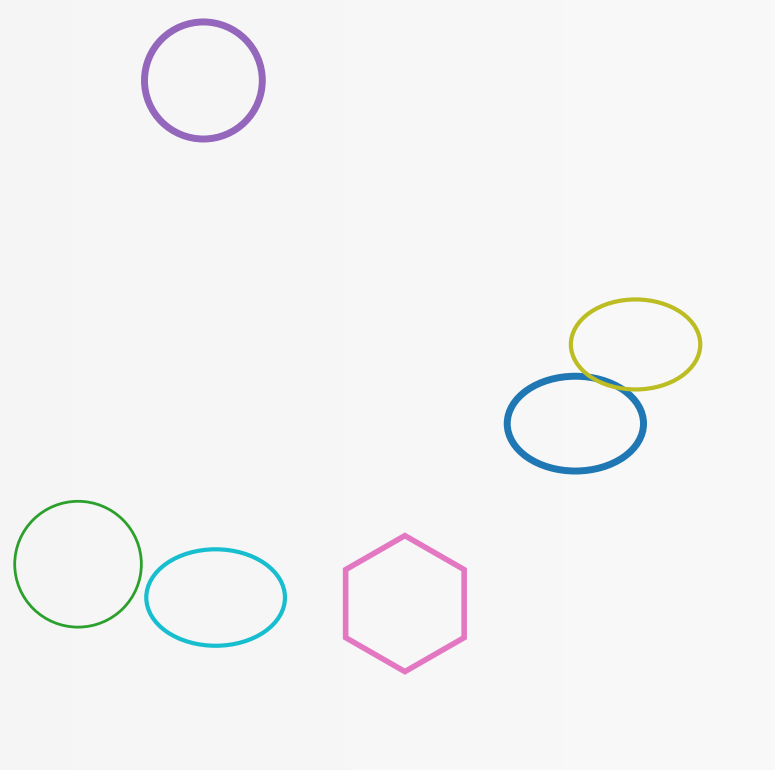[{"shape": "oval", "thickness": 2.5, "radius": 0.44, "center": [0.742, 0.45]}, {"shape": "circle", "thickness": 1, "radius": 0.41, "center": [0.101, 0.267]}, {"shape": "circle", "thickness": 2.5, "radius": 0.38, "center": [0.262, 0.895]}, {"shape": "hexagon", "thickness": 2, "radius": 0.44, "center": [0.522, 0.216]}, {"shape": "oval", "thickness": 1.5, "radius": 0.42, "center": [0.82, 0.553]}, {"shape": "oval", "thickness": 1.5, "radius": 0.45, "center": [0.278, 0.224]}]